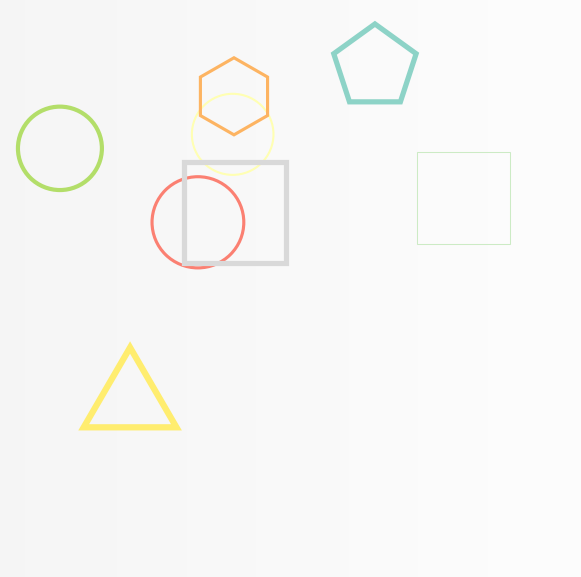[{"shape": "pentagon", "thickness": 2.5, "radius": 0.37, "center": [0.645, 0.883]}, {"shape": "circle", "thickness": 1, "radius": 0.35, "center": [0.4, 0.767]}, {"shape": "circle", "thickness": 1.5, "radius": 0.39, "center": [0.341, 0.614]}, {"shape": "hexagon", "thickness": 1.5, "radius": 0.33, "center": [0.403, 0.832]}, {"shape": "circle", "thickness": 2, "radius": 0.36, "center": [0.103, 0.742]}, {"shape": "square", "thickness": 2.5, "radius": 0.44, "center": [0.405, 0.631]}, {"shape": "square", "thickness": 0.5, "radius": 0.4, "center": [0.797, 0.656]}, {"shape": "triangle", "thickness": 3, "radius": 0.46, "center": [0.224, 0.305]}]